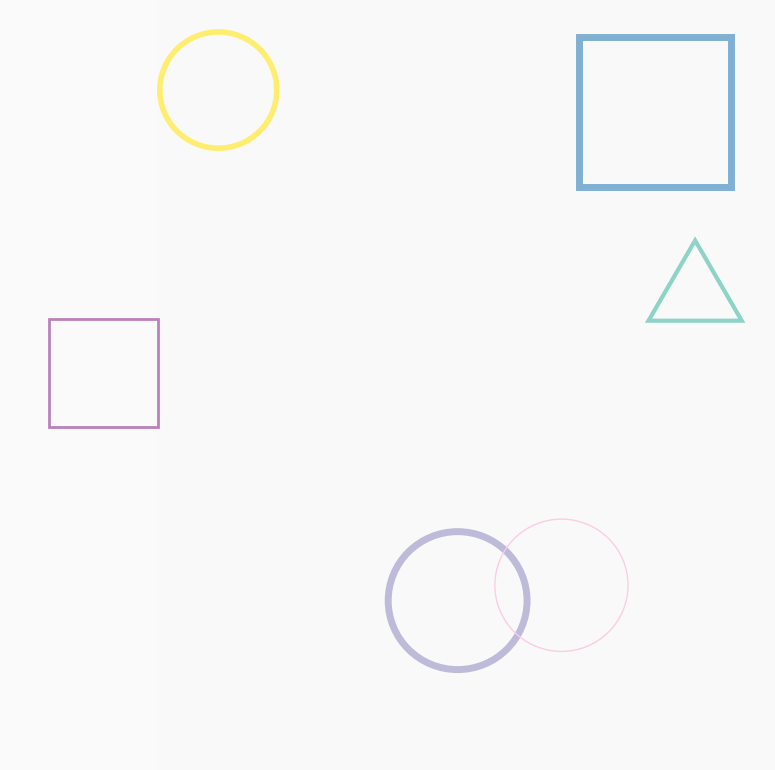[{"shape": "triangle", "thickness": 1.5, "radius": 0.35, "center": [0.897, 0.618]}, {"shape": "circle", "thickness": 2.5, "radius": 0.45, "center": [0.59, 0.22]}, {"shape": "square", "thickness": 2.5, "radius": 0.49, "center": [0.845, 0.855]}, {"shape": "circle", "thickness": 0.5, "radius": 0.43, "center": [0.724, 0.24]}, {"shape": "square", "thickness": 1, "radius": 0.35, "center": [0.134, 0.516]}, {"shape": "circle", "thickness": 2, "radius": 0.38, "center": [0.282, 0.883]}]